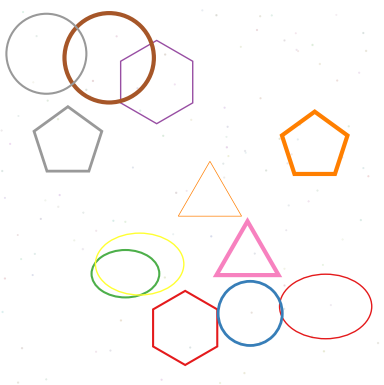[{"shape": "oval", "thickness": 1, "radius": 0.6, "center": [0.846, 0.204]}, {"shape": "hexagon", "thickness": 1.5, "radius": 0.48, "center": [0.481, 0.148]}, {"shape": "circle", "thickness": 2, "radius": 0.42, "center": [0.65, 0.186]}, {"shape": "oval", "thickness": 1.5, "radius": 0.44, "center": [0.326, 0.289]}, {"shape": "hexagon", "thickness": 1, "radius": 0.54, "center": [0.407, 0.787]}, {"shape": "pentagon", "thickness": 3, "radius": 0.45, "center": [0.817, 0.621]}, {"shape": "triangle", "thickness": 0.5, "radius": 0.48, "center": [0.545, 0.486]}, {"shape": "oval", "thickness": 1, "radius": 0.57, "center": [0.363, 0.314]}, {"shape": "circle", "thickness": 3, "radius": 0.58, "center": [0.284, 0.85]}, {"shape": "triangle", "thickness": 3, "radius": 0.47, "center": [0.643, 0.332]}, {"shape": "pentagon", "thickness": 2, "radius": 0.46, "center": [0.176, 0.63]}, {"shape": "circle", "thickness": 1.5, "radius": 0.52, "center": [0.12, 0.86]}]